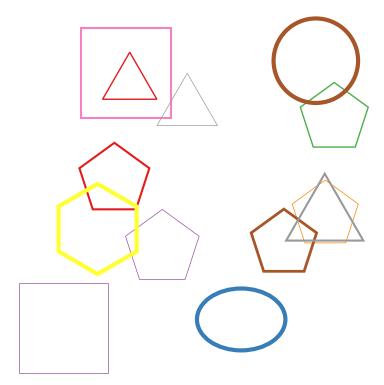[{"shape": "pentagon", "thickness": 1.5, "radius": 0.48, "center": [0.297, 0.534]}, {"shape": "triangle", "thickness": 1, "radius": 0.41, "center": [0.337, 0.783]}, {"shape": "oval", "thickness": 3, "radius": 0.57, "center": [0.626, 0.17]}, {"shape": "pentagon", "thickness": 1, "radius": 0.46, "center": [0.868, 0.693]}, {"shape": "square", "thickness": 0.5, "radius": 0.58, "center": [0.165, 0.149]}, {"shape": "pentagon", "thickness": 0.5, "radius": 0.5, "center": [0.422, 0.355]}, {"shape": "pentagon", "thickness": 0.5, "radius": 0.45, "center": [0.845, 0.442]}, {"shape": "hexagon", "thickness": 3, "radius": 0.58, "center": [0.254, 0.405]}, {"shape": "pentagon", "thickness": 2, "radius": 0.45, "center": [0.737, 0.368]}, {"shape": "circle", "thickness": 3, "radius": 0.55, "center": [0.82, 0.842]}, {"shape": "square", "thickness": 1.5, "radius": 0.58, "center": [0.327, 0.809]}, {"shape": "triangle", "thickness": 0.5, "radius": 0.45, "center": [0.486, 0.719]}, {"shape": "triangle", "thickness": 1.5, "radius": 0.58, "center": [0.843, 0.433]}]